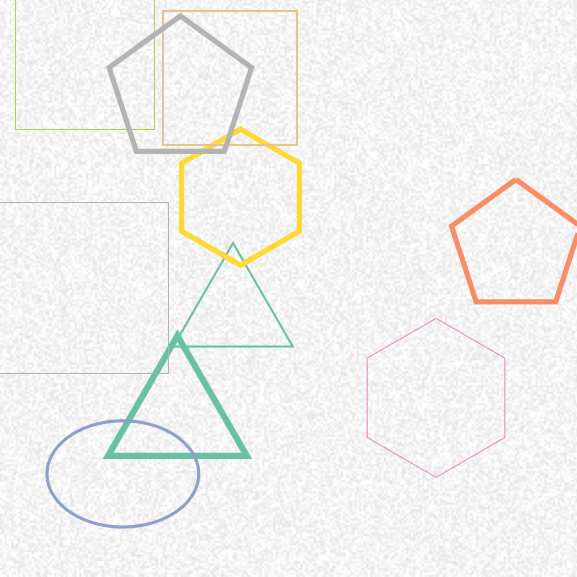[{"shape": "triangle", "thickness": 1, "radius": 0.6, "center": [0.404, 0.459]}, {"shape": "triangle", "thickness": 3, "radius": 0.69, "center": [0.307, 0.279]}, {"shape": "pentagon", "thickness": 2.5, "radius": 0.59, "center": [0.893, 0.571]}, {"shape": "oval", "thickness": 1.5, "radius": 0.66, "center": [0.213, 0.178]}, {"shape": "hexagon", "thickness": 0.5, "radius": 0.69, "center": [0.755, 0.31]}, {"shape": "square", "thickness": 0.5, "radius": 0.6, "center": [0.146, 0.896]}, {"shape": "hexagon", "thickness": 2.5, "radius": 0.59, "center": [0.416, 0.658]}, {"shape": "square", "thickness": 1, "radius": 0.58, "center": [0.398, 0.864]}, {"shape": "square", "thickness": 0.5, "radius": 0.74, "center": [0.143, 0.501]}, {"shape": "pentagon", "thickness": 2.5, "radius": 0.65, "center": [0.312, 0.842]}]